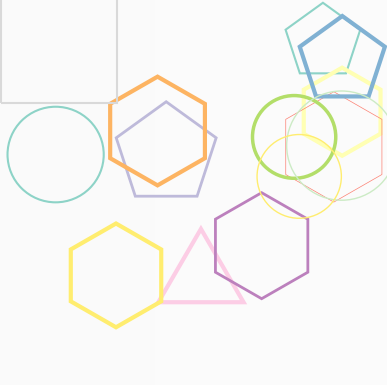[{"shape": "pentagon", "thickness": 1.5, "radius": 0.51, "center": [0.833, 0.891]}, {"shape": "circle", "thickness": 1.5, "radius": 0.62, "center": [0.144, 0.599]}, {"shape": "hexagon", "thickness": 3, "radius": 0.57, "center": [0.883, 0.71]}, {"shape": "pentagon", "thickness": 2, "radius": 0.68, "center": [0.429, 0.6]}, {"shape": "hexagon", "thickness": 0.5, "radius": 0.72, "center": [0.862, 0.618]}, {"shape": "pentagon", "thickness": 3, "radius": 0.58, "center": [0.883, 0.843]}, {"shape": "hexagon", "thickness": 3, "radius": 0.71, "center": [0.407, 0.66]}, {"shape": "circle", "thickness": 2.5, "radius": 0.54, "center": [0.759, 0.644]}, {"shape": "triangle", "thickness": 3, "radius": 0.63, "center": [0.519, 0.278]}, {"shape": "square", "thickness": 1.5, "radius": 0.75, "center": [0.152, 0.883]}, {"shape": "hexagon", "thickness": 2, "radius": 0.69, "center": [0.675, 0.362]}, {"shape": "circle", "thickness": 1, "radius": 0.71, "center": [0.882, 0.622]}, {"shape": "circle", "thickness": 1, "radius": 0.54, "center": [0.772, 0.542]}, {"shape": "hexagon", "thickness": 3, "radius": 0.67, "center": [0.299, 0.285]}]